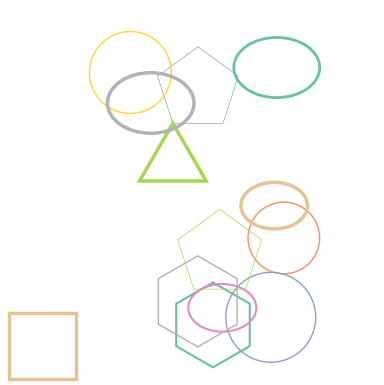[{"shape": "oval", "thickness": 2, "radius": 0.56, "center": [0.719, 0.825]}, {"shape": "hexagon", "thickness": 1.5, "radius": 0.55, "center": [0.553, 0.156]}, {"shape": "circle", "thickness": 1, "radius": 0.47, "center": [0.737, 0.382]}, {"shape": "circle", "thickness": 1, "radius": 0.58, "center": [0.703, 0.176]}, {"shape": "pentagon", "thickness": 0.5, "radius": 0.55, "center": [0.514, 0.768]}, {"shape": "oval", "thickness": 1.5, "radius": 0.44, "center": [0.577, 0.2]}, {"shape": "triangle", "thickness": 2.5, "radius": 0.5, "center": [0.449, 0.58]}, {"shape": "pentagon", "thickness": 0.5, "radius": 0.57, "center": [0.571, 0.342]}, {"shape": "circle", "thickness": 1, "radius": 0.53, "center": [0.339, 0.812]}, {"shape": "oval", "thickness": 2.5, "radius": 0.43, "center": [0.712, 0.466]}, {"shape": "square", "thickness": 2.5, "radius": 0.43, "center": [0.11, 0.101]}, {"shape": "oval", "thickness": 2.5, "radius": 0.56, "center": [0.392, 0.732]}, {"shape": "hexagon", "thickness": 1, "radius": 0.59, "center": [0.514, 0.217]}]